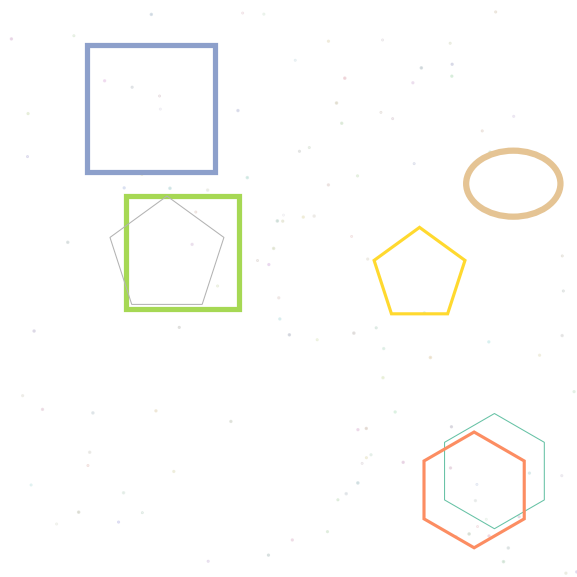[{"shape": "hexagon", "thickness": 0.5, "radius": 0.5, "center": [0.856, 0.183]}, {"shape": "hexagon", "thickness": 1.5, "radius": 0.5, "center": [0.821, 0.151]}, {"shape": "square", "thickness": 2.5, "radius": 0.55, "center": [0.261, 0.811]}, {"shape": "square", "thickness": 2.5, "radius": 0.49, "center": [0.316, 0.562]}, {"shape": "pentagon", "thickness": 1.5, "radius": 0.41, "center": [0.726, 0.523]}, {"shape": "oval", "thickness": 3, "radius": 0.41, "center": [0.889, 0.681]}, {"shape": "pentagon", "thickness": 0.5, "radius": 0.52, "center": [0.289, 0.556]}]